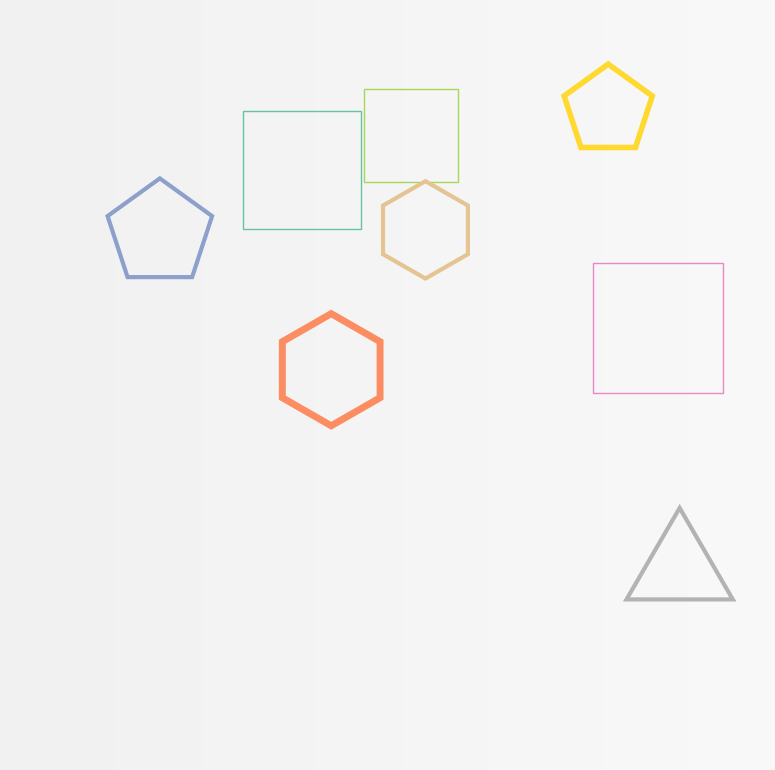[{"shape": "square", "thickness": 0.5, "radius": 0.38, "center": [0.389, 0.779]}, {"shape": "hexagon", "thickness": 2.5, "radius": 0.36, "center": [0.427, 0.52]}, {"shape": "pentagon", "thickness": 1.5, "radius": 0.35, "center": [0.206, 0.697]}, {"shape": "square", "thickness": 0.5, "radius": 0.42, "center": [0.849, 0.574]}, {"shape": "square", "thickness": 0.5, "radius": 0.3, "center": [0.53, 0.824]}, {"shape": "pentagon", "thickness": 2, "radius": 0.3, "center": [0.785, 0.857]}, {"shape": "hexagon", "thickness": 1.5, "radius": 0.32, "center": [0.549, 0.701]}, {"shape": "triangle", "thickness": 1.5, "radius": 0.4, "center": [0.877, 0.261]}]